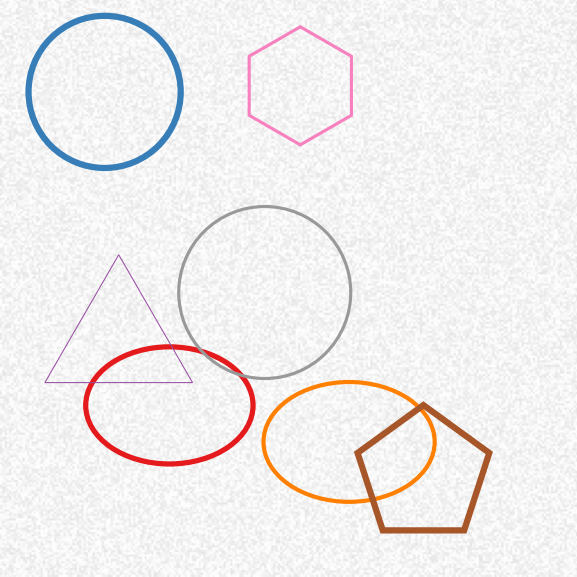[{"shape": "oval", "thickness": 2.5, "radius": 0.72, "center": [0.293, 0.297]}, {"shape": "circle", "thickness": 3, "radius": 0.66, "center": [0.181, 0.84]}, {"shape": "triangle", "thickness": 0.5, "radius": 0.74, "center": [0.206, 0.41]}, {"shape": "oval", "thickness": 2, "radius": 0.74, "center": [0.604, 0.234]}, {"shape": "pentagon", "thickness": 3, "radius": 0.6, "center": [0.733, 0.178]}, {"shape": "hexagon", "thickness": 1.5, "radius": 0.51, "center": [0.52, 0.851]}, {"shape": "circle", "thickness": 1.5, "radius": 0.74, "center": [0.458, 0.493]}]